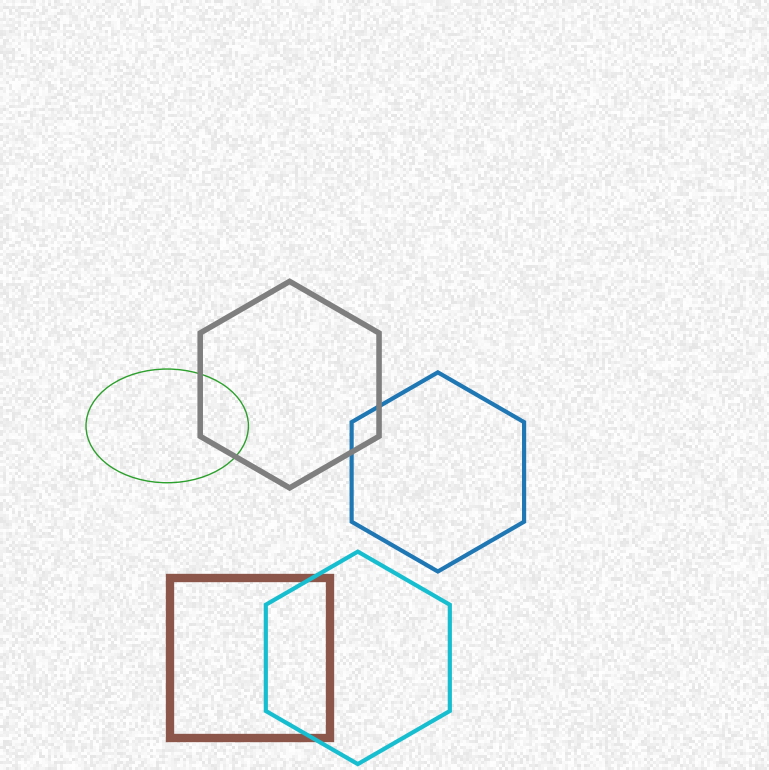[{"shape": "hexagon", "thickness": 1.5, "radius": 0.65, "center": [0.569, 0.387]}, {"shape": "oval", "thickness": 0.5, "radius": 0.53, "center": [0.217, 0.447]}, {"shape": "square", "thickness": 3, "radius": 0.52, "center": [0.325, 0.146]}, {"shape": "hexagon", "thickness": 2, "radius": 0.67, "center": [0.376, 0.5]}, {"shape": "hexagon", "thickness": 1.5, "radius": 0.69, "center": [0.465, 0.146]}]